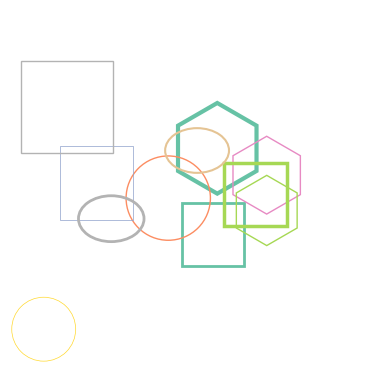[{"shape": "hexagon", "thickness": 3, "radius": 0.59, "center": [0.564, 0.615]}, {"shape": "square", "thickness": 2, "radius": 0.4, "center": [0.554, 0.391]}, {"shape": "circle", "thickness": 1, "radius": 0.55, "center": [0.437, 0.485]}, {"shape": "square", "thickness": 0.5, "radius": 0.48, "center": [0.25, 0.524]}, {"shape": "hexagon", "thickness": 1, "radius": 0.51, "center": [0.693, 0.545]}, {"shape": "square", "thickness": 2.5, "radius": 0.41, "center": [0.663, 0.496]}, {"shape": "hexagon", "thickness": 1, "radius": 0.46, "center": [0.693, 0.453]}, {"shape": "circle", "thickness": 0.5, "radius": 0.42, "center": [0.114, 0.145]}, {"shape": "oval", "thickness": 1.5, "radius": 0.41, "center": [0.512, 0.609]}, {"shape": "square", "thickness": 1, "radius": 0.59, "center": [0.174, 0.722]}, {"shape": "oval", "thickness": 2, "radius": 0.43, "center": [0.289, 0.432]}]